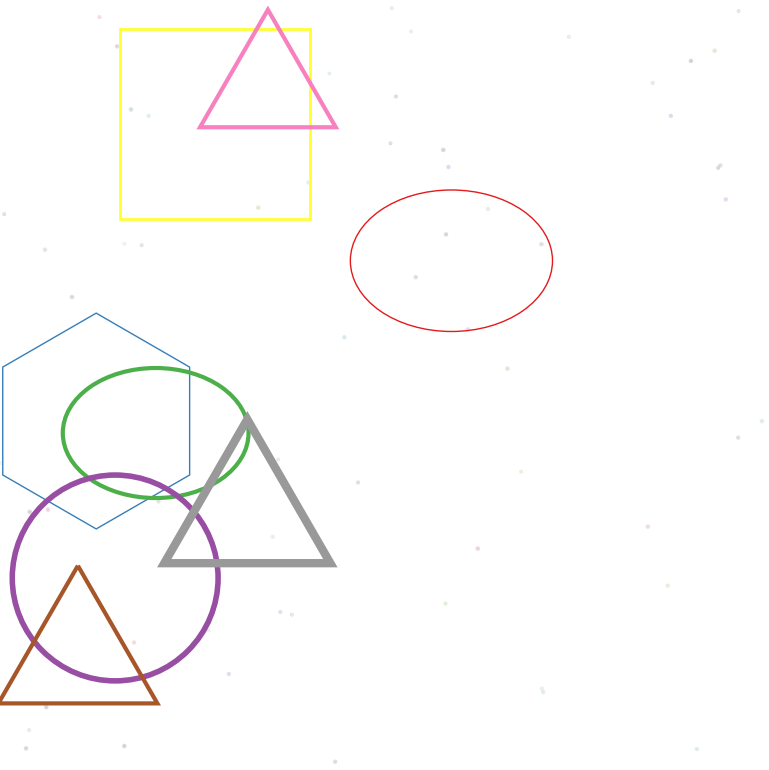[{"shape": "oval", "thickness": 0.5, "radius": 0.66, "center": [0.586, 0.661]}, {"shape": "hexagon", "thickness": 0.5, "radius": 0.7, "center": [0.125, 0.453]}, {"shape": "oval", "thickness": 1.5, "radius": 0.6, "center": [0.202, 0.438]}, {"shape": "circle", "thickness": 2, "radius": 0.67, "center": [0.15, 0.249]}, {"shape": "square", "thickness": 1, "radius": 0.62, "center": [0.279, 0.839]}, {"shape": "triangle", "thickness": 1.5, "radius": 0.6, "center": [0.101, 0.146]}, {"shape": "triangle", "thickness": 1.5, "radius": 0.51, "center": [0.348, 0.886]}, {"shape": "triangle", "thickness": 3, "radius": 0.62, "center": [0.321, 0.331]}]